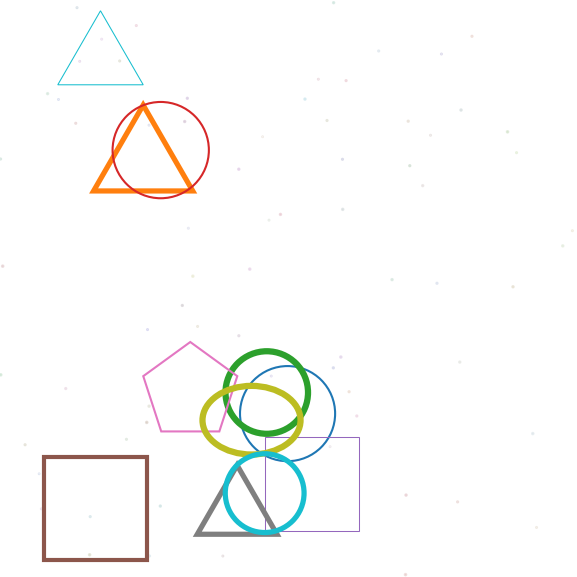[{"shape": "circle", "thickness": 1, "radius": 0.41, "center": [0.498, 0.283]}, {"shape": "triangle", "thickness": 2.5, "radius": 0.5, "center": [0.248, 0.718]}, {"shape": "circle", "thickness": 3, "radius": 0.36, "center": [0.462, 0.319]}, {"shape": "circle", "thickness": 1, "radius": 0.42, "center": [0.278, 0.739]}, {"shape": "square", "thickness": 0.5, "radius": 0.41, "center": [0.54, 0.161]}, {"shape": "square", "thickness": 2, "radius": 0.45, "center": [0.165, 0.119]}, {"shape": "pentagon", "thickness": 1, "radius": 0.43, "center": [0.329, 0.321]}, {"shape": "triangle", "thickness": 2.5, "radius": 0.4, "center": [0.411, 0.114]}, {"shape": "oval", "thickness": 3, "radius": 0.42, "center": [0.436, 0.272]}, {"shape": "triangle", "thickness": 0.5, "radius": 0.43, "center": [0.174, 0.895]}, {"shape": "circle", "thickness": 2.5, "radius": 0.34, "center": [0.458, 0.145]}]